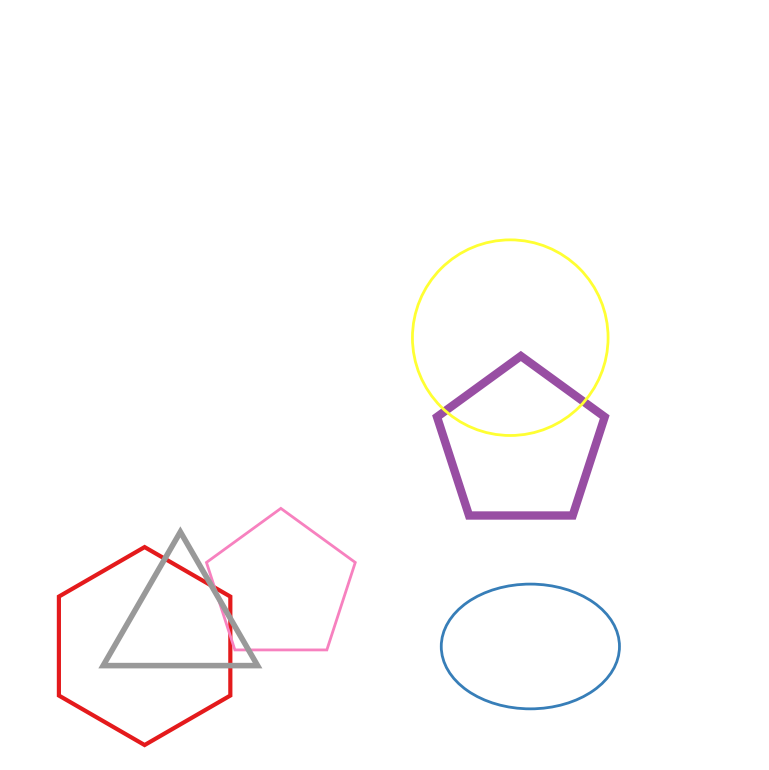[{"shape": "hexagon", "thickness": 1.5, "radius": 0.64, "center": [0.188, 0.161]}, {"shape": "oval", "thickness": 1, "radius": 0.58, "center": [0.689, 0.16]}, {"shape": "pentagon", "thickness": 3, "radius": 0.57, "center": [0.676, 0.423]}, {"shape": "circle", "thickness": 1, "radius": 0.64, "center": [0.663, 0.561]}, {"shape": "pentagon", "thickness": 1, "radius": 0.51, "center": [0.365, 0.238]}, {"shape": "triangle", "thickness": 2, "radius": 0.58, "center": [0.234, 0.193]}]